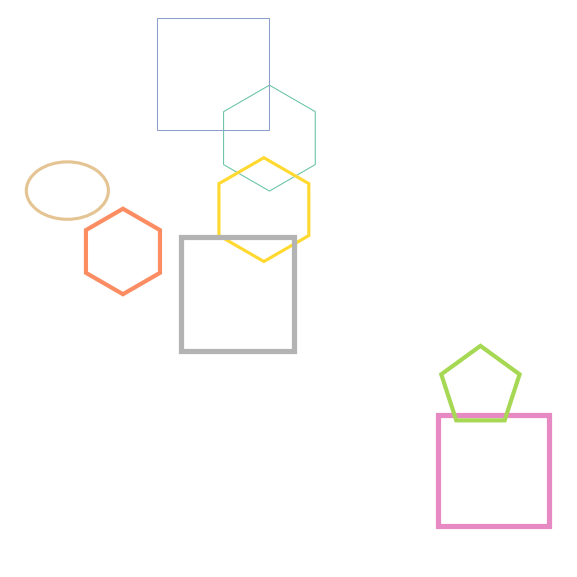[{"shape": "hexagon", "thickness": 0.5, "radius": 0.46, "center": [0.467, 0.76]}, {"shape": "hexagon", "thickness": 2, "radius": 0.37, "center": [0.213, 0.564]}, {"shape": "square", "thickness": 0.5, "radius": 0.48, "center": [0.369, 0.871]}, {"shape": "square", "thickness": 2.5, "radius": 0.48, "center": [0.855, 0.184]}, {"shape": "pentagon", "thickness": 2, "radius": 0.36, "center": [0.832, 0.329]}, {"shape": "hexagon", "thickness": 1.5, "radius": 0.45, "center": [0.457, 0.636]}, {"shape": "oval", "thickness": 1.5, "radius": 0.36, "center": [0.117, 0.669]}, {"shape": "square", "thickness": 2.5, "radius": 0.49, "center": [0.411, 0.49]}]